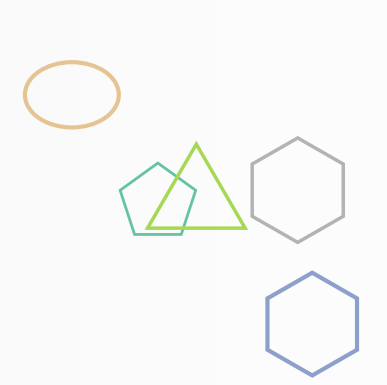[{"shape": "pentagon", "thickness": 2, "radius": 0.51, "center": [0.407, 0.474]}, {"shape": "hexagon", "thickness": 3, "radius": 0.67, "center": [0.806, 0.158]}, {"shape": "triangle", "thickness": 2.5, "radius": 0.73, "center": [0.507, 0.48]}, {"shape": "oval", "thickness": 3, "radius": 0.61, "center": [0.185, 0.754]}, {"shape": "hexagon", "thickness": 2.5, "radius": 0.68, "center": [0.768, 0.506]}]